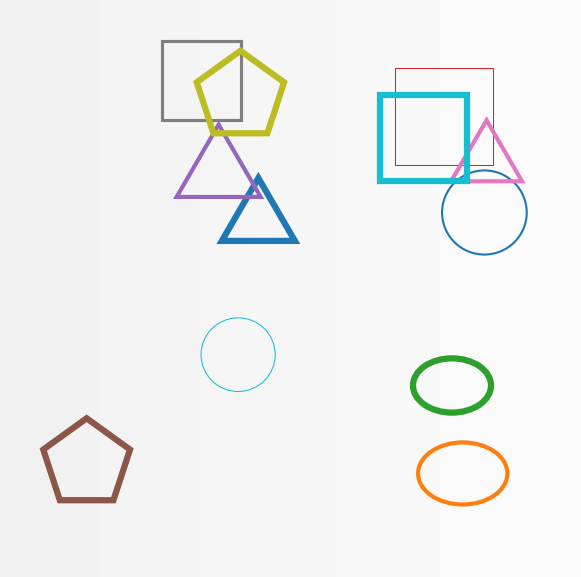[{"shape": "triangle", "thickness": 3, "radius": 0.36, "center": [0.444, 0.618]}, {"shape": "circle", "thickness": 1, "radius": 0.36, "center": [0.833, 0.631]}, {"shape": "oval", "thickness": 2, "radius": 0.38, "center": [0.796, 0.179]}, {"shape": "oval", "thickness": 3, "radius": 0.34, "center": [0.778, 0.332]}, {"shape": "square", "thickness": 0.5, "radius": 0.42, "center": [0.764, 0.797]}, {"shape": "triangle", "thickness": 2, "radius": 0.42, "center": [0.376, 0.7]}, {"shape": "pentagon", "thickness": 3, "radius": 0.39, "center": [0.149, 0.196]}, {"shape": "triangle", "thickness": 2, "radius": 0.35, "center": [0.837, 0.72]}, {"shape": "square", "thickness": 1.5, "radius": 0.34, "center": [0.347, 0.86]}, {"shape": "pentagon", "thickness": 3, "radius": 0.39, "center": [0.414, 0.832]}, {"shape": "square", "thickness": 3, "radius": 0.37, "center": [0.729, 0.76]}, {"shape": "circle", "thickness": 0.5, "radius": 0.32, "center": [0.41, 0.385]}]